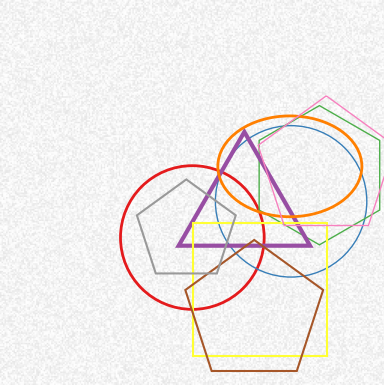[{"shape": "circle", "thickness": 2, "radius": 0.93, "center": [0.5, 0.383]}, {"shape": "circle", "thickness": 1, "radius": 0.98, "center": [0.756, 0.477]}, {"shape": "hexagon", "thickness": 1, "radius": 0.9, "center": [0.83, 0.545]}, {"shape": "triangle", "thickness": 3, "radius": 0.98, "center": [0.635, 0.46]}, {"shape": "oval", "thickness": 2, "radius": 0.94, "center": [0.753, 0.568]}, {"shape": "square", "thickness": 1.5, "radius": 0.87, "center": [0.675, 0.248]}, {"shape": "pentagon", "thickness": 1.5, "radius": 0.94, "center": [0.66, 0.189]}, {"shape": "pentagon", "thickness": 1, "radius": 0.93, "center": [0.848, 0.565]}, {"shape": "pentagon", "thickness": 1.5, "radius": 0.68, "center": [0.484, 0.399]}]